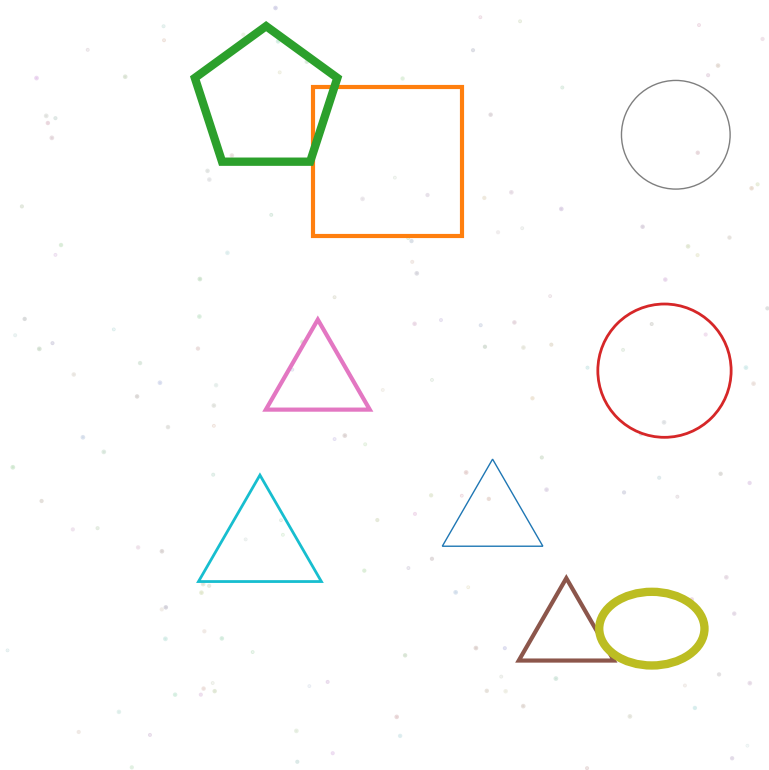[{"shape": "triangle", "thickness": 0.5, "radius": 0.38, "center": [0.64, 0.328]}, {"shape": "square", "thickness": 1.5, "radius": 0.48, "center": [0.503, 0.791]}, {"shape": "pentagon", "thickness": 3, "radius": 0.49, "center": [0.346, 0.869]}, {"shape": "circle", "thickness": 1, "radius": 0.43, "center": [0.863, 0.519]}, {"shape": "triangle", "thickness": 1.5, "radius": 0.36, "center": [0.735, 0.178]}, {"shape": "triangle", "thickness": 1.5, "radius": 0.39, "center": [0.413, 0.507]}, {"shape": "circle", "thickness": 0.5, "radius": 0.35, "center": [0.878, 0.825]}, {"shape": "oval", "thickness": 3, "radius": 0.34, "center": [0.847, 0.184]}, {"shape": "triangle", "thickness": 1, "radius": 0.46, "center": [0.338, 0.291]}]